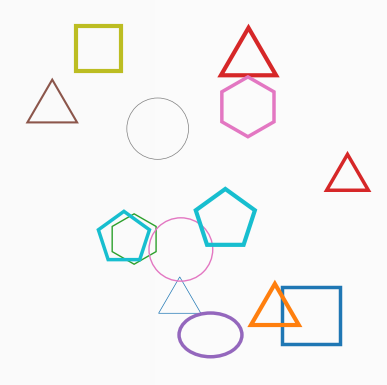[{"shape": "square", "thickness": 2.5, "radius": 0.37, "center": [0.803, 0.18]}, {"shape": "triangle", "thickness": 0.5, "radius": 0.32, "center": [0.464, 0.218]}, {"shape": "triangle", "thickness": 3, "radius": 0.36, "center": [0.709, 0.191]}, {"shape": "hexagon", "thickness": 1, "radius": 0.33, "center": [0.346, 0.379]}, {"shape": "triangle", "thickness": 2.5, "radius": 0.31, "center": [0.897, 0.537]}, {"shape": "triangle", "thickness": 3, "radius": 0.41, "center": [0.641, 0.846]}, {"shape": "oval", "thickness": 2.5, "radius": 0.41, "center": [0.543, 0.13]}, {"shape": "triangle", "thickness": 1.5, "radius": 0.37, "center": [0.135, 0.719]}, {"shape": "hexagon", "thickness": 2.5, "radius": 0.39, "center": [0.64, 0.723]}, {"shape": "circle", "thickness": 1, "radius": 0.41, "center": [0.467, 0.352]}, {"shape": "circle", "thickness": 0.5, "radius": 0.4, "center": [0.407, 0.666]}, {"shape": "square", "thickness": 3, "radius": 0.29, "center": [0.255, 0.874]}, {"shape": "pentagon", "thickness": 2.5, "radius": 0.35, "center": [0.32, 0.382]}, {"shape": "pentagon", "thickness": 3, "radius": 0.4, "center": [0.581, 0.429]}]